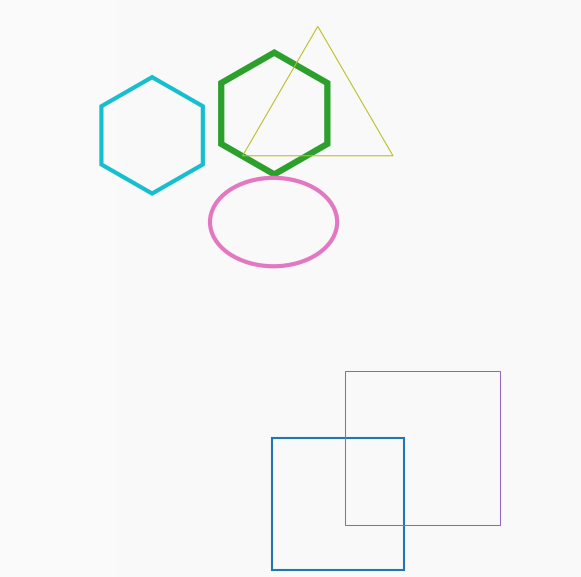[{"shape": "square", "thickness": 1, "radius": 0.57, "center": [0.581, 0.126]}, {"shape": "hexagon", "thickness": 3, "radius": 0.53, "center": [0.472, 0.803]}, {"shape": "square", "thickness": 0.5, "radius": 0.67, "center": [0.727, 0.223]}, {"shape": "oval", "thickness": 2, "radius": 0.55, "center": [0.471, 0.615]}, {"shape": "triangle", "thickness": 0.5, "radius": 0.75, "center": [0.547, 0.804]}, {"shape": "hexagon", "thickness": 2, "radius": 0.5, "center": [0.262, 0.765]}]